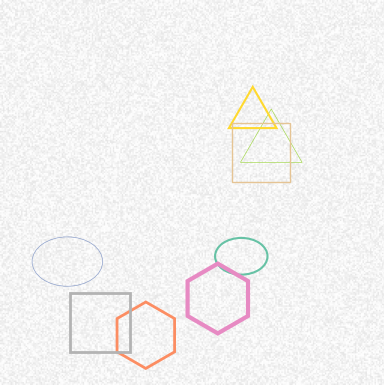[{"shape": "oval", "thickness": 1.5, "radius": 0.34, "center": [0.627, 0.334]}, {"shape": "hexagon", "thickness": 2, "radius": 0.43, "center": [0.379, 0.129]}, {"shape": "oval", "thickness": 0.5, "radius": 0.46, "center": [0.175, 0.321]}, {"shape": "hexagon", "thickness": 3, "radius": 0.45, "center": [0.566, 0.225]}, {"shape": "triangle", "thickness": 0.5, "radius": 0.46, "center": [0.705, 0.624]}, {"shape": "triangle", "thickness": 1.5, "radius": 0.36, "center": [0.656, 0.703]}, {"shape": "square", "thickness": 1, "radius": 0.38, "center": [0.678, 0.604]}, {"shape": "square", "thickness": 2, "radius": 0.39, "center": [0.26, 0.162]}]